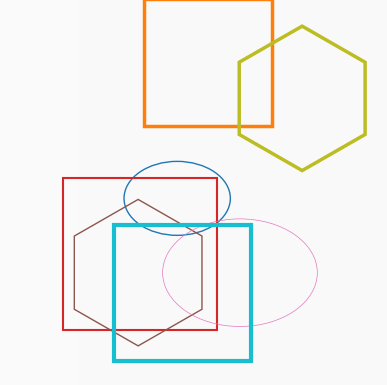[{"shape": "oval", "thickness": 1, "radius": 0.69, "center": [0.457, 0.485]}, {"shape": "square", "thickness": 2.5, "radius": 0.82, "center": [0.538, 0.837]}, {"shape": "square", "thickness": 1.5, "radius": 0.99, "center": [0.362, 0.34]}, {"shape": "hexagon", "thickness": 1, "radius": 0.95, "center": [0.356, 0.292]}, {"shape": "oval", "thickness": 0.5, "radius": 1.0, "center": [0.619, 0.292]}, {"shape": "hexagon", "thickness": 2.5, "radius": 0.94, "center": [0.78, 0.745]}, {"shape": "square", "thickness": 3, "radius": 0.88, "center": [0.472, 0.24]}]